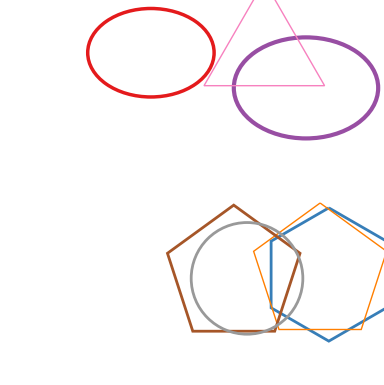[{"shape": "oval", "thickness": 2.5, "radius": 0.82, "center": [0.392, 0.863]}, {"shape": "hexagon", "thickness": 2, "radius": 0.87, "center": [0.854, 0.287]}, {"shape": "oval", "thickness": 3, "radius": 0.94, "center": [0.795, 0.772]}, {"shape": "pentagon", "thickness": 1, "radius": 0.91, "center": [0.831, 0.291]}, {"shape": "pentagon", "thickness": 2, "radius": 0.91, "center": [0.607, 0.286]}, {"shape": "triangle", "thickness": 1, "radius": 0.9, "center": [0.687, 0.868]}, {"shape": "circle", "thickness": 2, "radius": 0.73, "center": [0.642, 0.277]}]